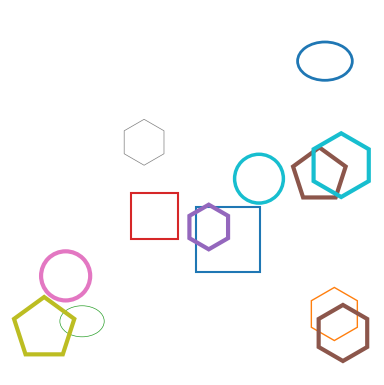[{"shape": "square", "thickness": 1.5, "radius": 0.42, "center": [0.591, 0.378]}, {"shape": "oval", "thickness": 2, "radius": 0.36, "center": [0.844, 0.841]}, {"shape": "hexagon", "thickness": 1, "radius": 0.34, "center": [0.868, 0.184]}, {"shape": "oval", "thickness": 0.5, "radius": 0.29, "center": [0.213, 0.166]}, {"shape": "square", "thickness": 1.5, "radius": 0.3, "center": [0.401, 0.439]}, {"shape": "hexagon", "thickness": 3, "radius": 0.29, "center": [0.542, 0.41]}, {"shape": "hexagon", "thickness": 3, "radius": 0.36, "center": [0.891, 0.135]}, {"shape": "pentagon", "thickness": 3, "radius": 0.36, "center": [0.83, 0.545]}, {"shape": "circle", "thickness": 3, "radius": 0.32, "center": [0.17, 0.283]}, {"shape": "hexagon", "thickness": 0.5, "radius": 0.3, "center": [0.374, 0.63]}, {"shape": "pentagon", "thickness": 3, "radius": 0.41, "center": [0.115, 0.146]}, {"shape": "circle", "thickness": 2.5, "radius": 0.32, "center": [0.673, 0.536]}, {"shape": "hexagon", "thickness": 3, "radius": 0.41, "center": [0.886, 0.571]}]